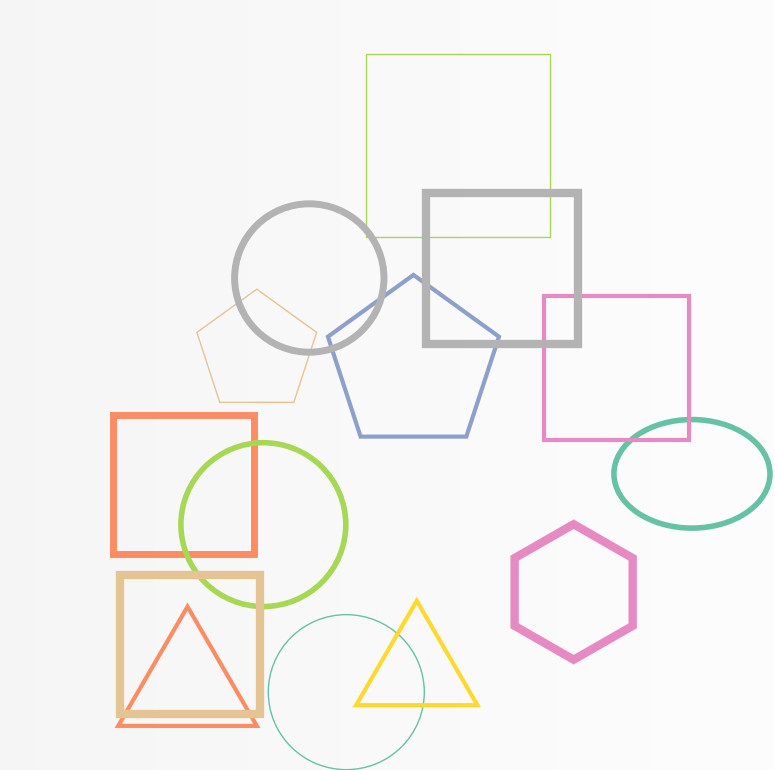[{"shape": "circle", "thickness": 0.5, "radius": 0.5, "center": [0.447, 0.101]}, {"shape": "oval", "thickness": 2, "radius": 0.5, "center": [0.893, 0.385]}, {"shape": "square", "thickness": 2.5, "radius": 0.45, "center": [0.237, 0.371]}, {"shape": "triangle", "thickness": 1.5, "radius": 0.52, "center": [0.242, 0.109]}, {"shape": "pentagon", "thickness": 1.5, "radius": 0.58, "center": [0.533, 0.527]}, {"shape": "square", "thickness": 1.5, "radius": 0.47, "center": [0.795, 0.523]}, {"shape": "hexagon", "thickness": 3, "radius": 0.44, "center": [0.74, 0.231]}, {"shape": "circle", "thickness": 2, "radius": 0.53, "center": [0.34, 0.319]}, {"shape": "square", "thickness": 0.5, "radius": 0.59, "center": [0.591, 0.811]}, {"shape": "triangle", "thickness": 1.5, "radius": 0.45, "center": [0.538, 0.129]}, {"shape": "pentagon", "thickness": 0.5, "radius": 0.41, "center": [0.331, 0.543]}, {"shape": "square", "thickness": 3, "radius": 0.45, "center": [0.245, 0.163]}, {"shape": "circle", "thickness": 2.5, "radius": 0.48, "center": [0.399, 0.639]}, {"shape": "square", "thickness": 3, "radius": 0.49, "center": [0.648, 0.652]}]